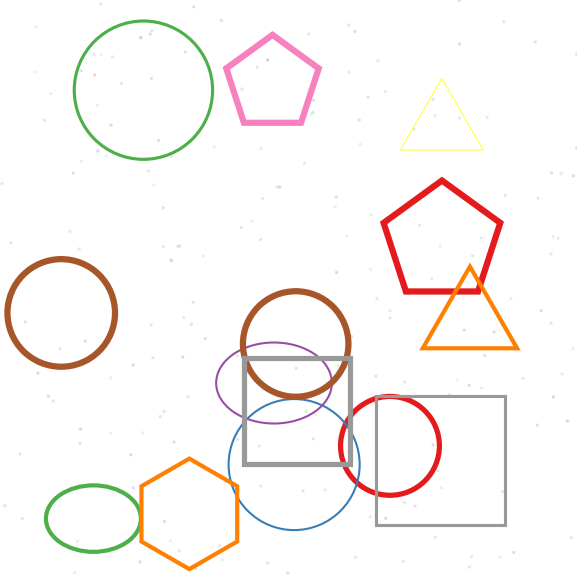[{"shape": "circle", "thickness": 2.5, "radius": 0.43, "center": [0.675, 0.227]}, {"shape": "pentagon", "thickness": 3, "radius": 0.53, "center": [0.765, 0.58]}, {"shape": "circle", "thickness": 1, "radius": 0.57, "center": [0.509, 0.195]}, {"shape": "circle", "thickness": 1.5, "radius": 0.6, "center": [0.248, 0.843]}, {"shape": "oval", "thickness": 2, "radius": 0.41, "center": [0.162, 0.101]}, {"shape": "oval", "thickness": 1, "radius": 0.5, "center": [0.474, 0.336]}, {"shape": "hexagon", "thickness": 2, "radius": 0.48, "center": [0.328, 0.109]}, {"shape": "triangle", "thickness": 2, "radius": 0.47, "center": [0.814, 0.443]}, {"shape": "triangle", "thickness": 0.5, "radius": 0.41, "center": [0.765, 0.781]}, {"shape": "circle", "thickness": 3, "radius": 0.47, "center": [0.106, 0.457]}, {"shape": "circle", "thickness": 3, "radius": 0.46, "center": [0.512, 0.403]}, {"shape": "pentagon", "thickness": 3, "radius": 0.42, "center": [0.472, 0.855]}, {"shape": "square", "thickness": 2.5, "radius": 0.46, "center": [0.514, 0.287]}, {"shape": "square", "thickness": 1.5, "radius": 0.56, "center": [0.763, 0.202]}]